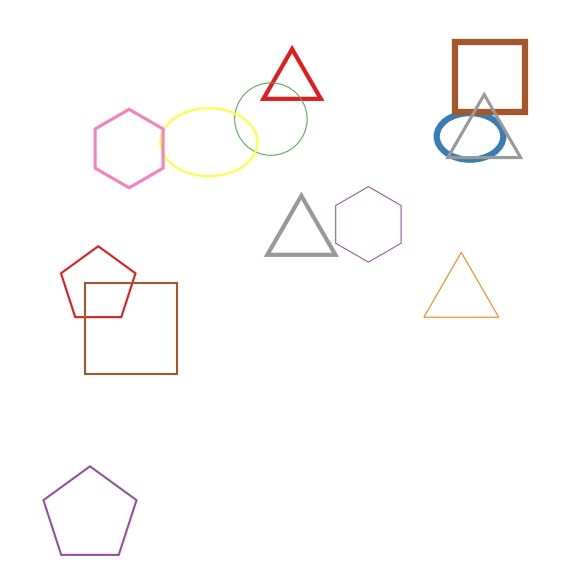[{"shape": "triangle", "thickness": 2, "radius": 0.29, "center": [0.506, 0.857]}, {"shape": "pentagon", "thickness": 1, "radius": 0.34, "center": [0.17, 0.505]}, {"shape": "oval", "thickness": 3, "radius": 0.29, "center": [0.814, 0.763]}, {"shape": "circle", "thickness": 0.5, "radius": 0.31, "center": [0.469, 0.793]}, {"shape": "pentagon", "thickness": 1, "radius": 0.42, "center": [0.156, 0.107]}, {"shape": "hexagon", "thickness": 0.5, "radius": 0.33, "center": [0.638, 0.611]}, {"shape": "triangle", "thickness": 0.5, "radius": 0.37, "center": [0.799, 0.487]}, {"shape": "oval", "thickness": 1, "radius": 0.42, "center": [0.362, 0.753]}, {"shape": "square", "thickness": 1, "radius": 0.4, "center": [0.227, 0.43]}, {"shape": "square", "thickness": 3, "radius": 0.3, "center": [0.848, 0.866]}, {"shape": "hexagon", "thickness": 1.5, "radius": 0.34, "center": [0.224, 0.742]}, {"shape": "triangle", "thickness": 2, "radius": 0.34, "center": [0.522, 0.592]}, {"shape": "triangle", "thickness": 1.5, "radius": 0.36, "center": [0.838, 0.763]}]